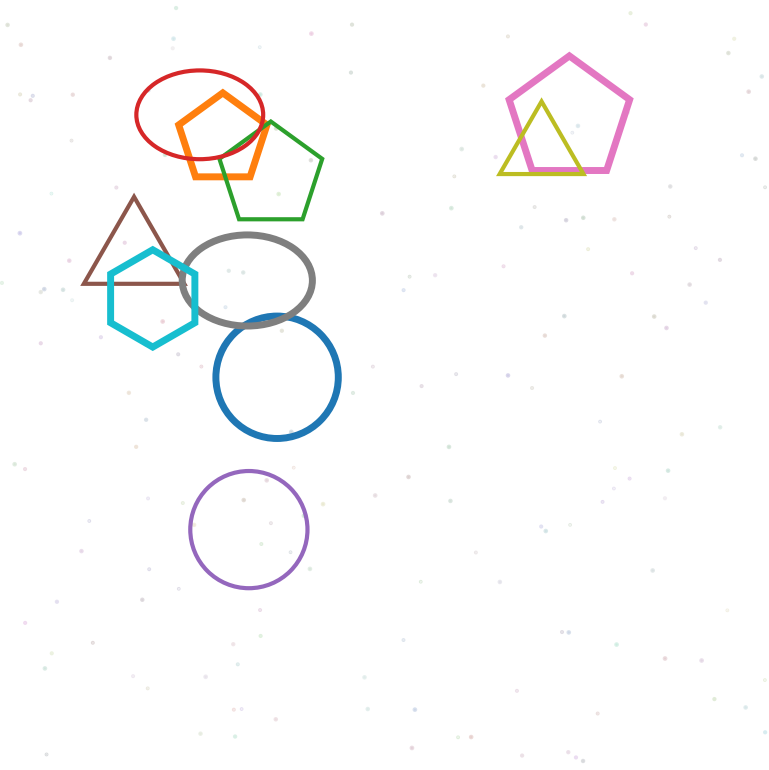[{"shape": "circle", "thickness": 2.5, "radius": 0.4, "center": [0.36, 0.51]}, {"shape": "pentagon", "thickness": 2.5, "radius": 0.3, "center": [0.289, 0.819]}, {"shape": "pentagon", "thickness": 1.5, "radius": 0.35, "center": [0.352, 0.772]}, {"shape": "oval", "thickness": 1.5, "radius": 0.41, "center": [0.259, 0.851]}, {"shape": "circle", "thickness": 1.5, "radius": 0.38, "center": [0.323, 0.312]}, {"shape": "triangle", "thickness": 1.5, "radius": 0.38, "center": [0.174, 0.669]}, {"shape": "pentagon", "thickness": 2.5, "radius": 0.41, "center": [0.739, 0.845]}, {"shape": "oval", "thickness": 2.5, "radius": 0.42, "center": [0.321, 0.636]}, {"shape": "triangle", "thickness": 1.5, "radius": 0.31, "center": [0.703, 0.805]}, {"shape": "hexagon", "thickness": 2.5, "radius": 0.32, "center": [0.198, 0.612]}]